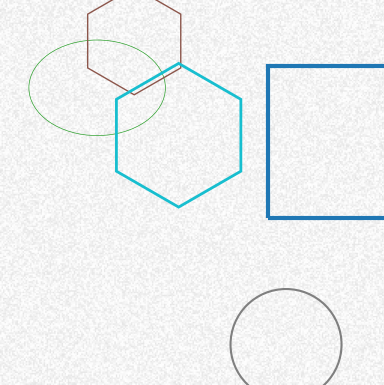[{"shape": "square", "thickness": 3, "radius": 0.98, "center": [0.892, 0.631]}, {"shape": "oval", "thickness": 0.5, "radius": 0.89, "center": [0.252, 0.772]}, {"shape": "hexagon", "thickness": 1, "radius": 0.7, "center": [0.349, 0.893]}, {"shape": "circle", "thickness": 1.5, "radius": 0.72, "center": [0.743, 0.105]}, {"shape": "hexagon", "thickness": 2, "radius": 0.93, "center": [0.464, 0.649]}]